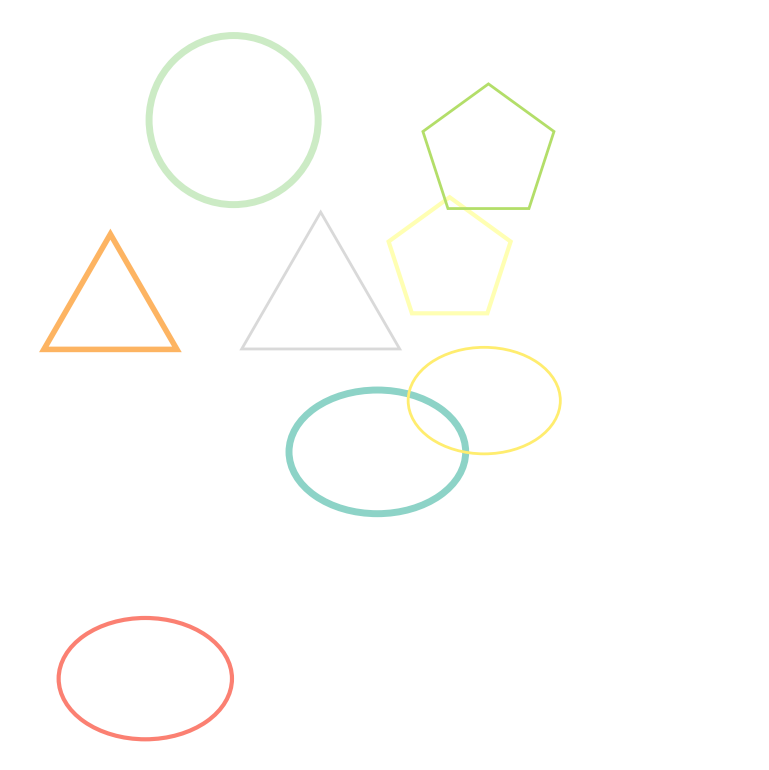[{"shape": "oval", "thickness": 2.5, "radius": 0.57, "center": [0.49, 0.413]}, {"shape": "pentagon", "thickness": 1.5, "radius": 0.42, "center": [0.584, 0.661]}, {"shape": "oval", "thickness": 1.5, "radius": 0.56, "center": [0.189, 0.119]}, {"shape": "triangle", "thickness": 2, "radius": 0.5, "center": [0.143, 0.596]}, {"shape": "pentagon", "thickness": 1, "radius": 0.45, "center": [0.634, 0.802]}, {"shape": "triangle", "thickness": 1, "radius": 0.59, "center": [0.416, 0.606]}, {"shape": "circle", "thickness": 2.5, "radius": 0.55, "center": [0.303, 0.844]}, {"shape": "oval", "thickness": 1, "radius": 0.49, "center": [0.629, 0.48]}]